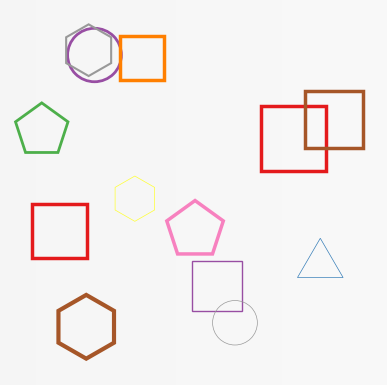[{"shape": "square", "thickness": 2.5, "radius": 0.42, "center": [0.757, 0.64]}, {"shape": "square", "thickness": 2.5, "radius": 0.35, "center": [0.154, 0.4]}, {"shape": "triangle", "thickness": 0.5, "radius": 0.34, "center": [0.827, 0.313]}, {"shape": "pentagon", "thickness": 2, "radius": 0.36, "center": [0.108, 0.662]}, {"shape": "square", "thickness": 1, "radius": 0.32, "center": [0.56, 0.258]}, {"shape": "circle", "thickness": 2, "radius": 0.35, "center": [0.244, 0.857]}, {"shape": "square", "thickness": 2.5, "radius": 0.29, "center": [0.366, 0.85]}, {"shape": "hexagon", "thickness": 0.5, "radius": 0.29, "center": [0.348, 0.484]}, {"shape": "square", "thickness": 2.5, "radius": 0.37, "center": [0.862, 0.69]}, {"shape": "hexagon", "thickness": 3, "radius": 0.41, "center": [0.223, 0.151]}, {"shape": "pentagon", "thickness": 2.5, "radius": 0.38, "center": [0.503, 0.402]}, {"shape": "circle", "thickness": 0.5, "radius": 0.29, "center": [0.606, 0.162]}, {"shape": "hexagon", "thickness": 1.5, "radius": 0.34, "center": [0.229, 0.87]}]